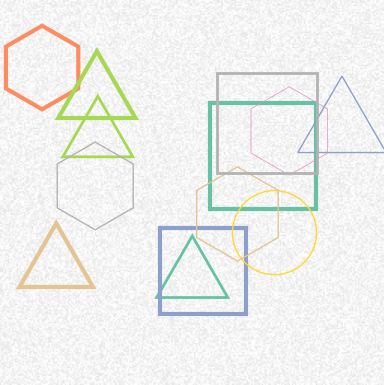[{"shape": "square", "thickness": 3, "radius": 0.69, "center": [0.682, 0.596]}, {"shape": "triangle", "thickness": 2, "radius": 0.53, "center": [0.499, 0.281]}, {"shape": "hexagon", "thickness": 3, "radius": 0.54, "center": [0.109, 0.825]}, {"shape": "triangle", "thickness": 1, "radius": 0.66, "center": [0.888, 0.67]}, {"shape": "square", "thickness": 3, "radius": 0.56, "center": [0.528, 0.297]}, {"shape": "hexagon", "thickness": 0.5, "radius": 0.57, "center": [0.751, 0.66]}, {"shape": "triangle", "thickness": 2, "radius": 0.52, "center": [0.254, 0.645]}, {"shape": "triangle", "thickness": 3, "radius": 0.58, "center": [0.252, 0.751]}, {"shape": "circle", "thickness": 1, "radius": 0.55, "center": [0.713, 0.396]}, {"shape": "triangle", "thickness": 3, "radius": 0.55, "center": [0.146, 0.31]}, {"shape": "hexagon", "thickness": 1, "radius": 0.61, "center": [0.617, 0.444]}, {"shape": "square", "thickness": 2, "radius": 0.65, "center": [0.693, 0.68]}, {"shape": "hexagon", "thickness": 1, "radius": 0.57, "center": [0.247, 0.517]}]